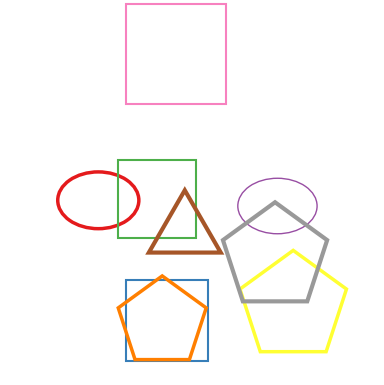[{"shape": "oval", "thickness": 2.5, "radius": 0.53, "center": [0.255, 0.48]}, {"shape": "square", "thickness": 1.5, "radius": 0.53, "center": [0.434, 0.168]}, {"shape": "square", "thickness": 1.5, "radius": 0.51, "center": [0.408, 0.482]}, {"shape": "oval", "thickness": 1, "radius": 0.51, "center": [0.721, 0.465]}, {"shape": "pentagon", "thickness": 2.5, "radius": 0.6, "center": [0.421, 0.163]}, {"shape": "pentagon", "thickness": 2.5, "radius": 0.73, "center": [0.762, 0.204]}, {"shape": "triangle", "thickness": 3, "radius": 0.54, "center": [0.48, 0.398]}, {"shape": "square", "thickness": 1.5, "radius": 0.65, "center": [0.457, 0.86]}, {"shape": "pentagon", "thickness": 3, "radius": 0.71, "center": [0.714, 0.332]}]